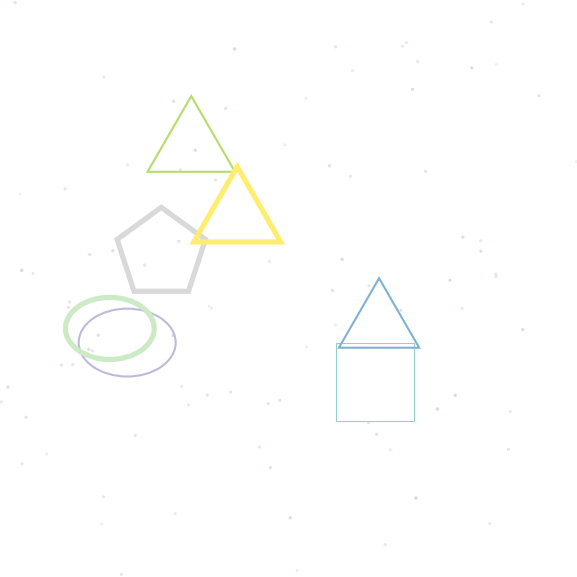[{"shape": "square", "thickness": 0.5, "radius": 0.34, "center": [0.649, 0.337]}, {"shape": "oval", "thickness": 1, "radius": 0.42, "center": [0.22, 0.406]}, {"shape": "triangle", "thickness": 1, "radius": 0.4, "center": [0.656, 0.437]}, {"shape": "triangle", "thickness": 1, "radius": 0.44, "center": [0.331, 0.745]}, {"shape": "pentagon", "thickness": 2.5, "radius": 0.4, "center": [0.279, 0.56]}, {"shape": "oval", "thickness": 2.5, "radius": 0.38, "center": [0.19, 0.43]}, {"shape": "triangle", "thickness": 2.5, "radius": 0.43, "center": [0.411, 0.624]}]